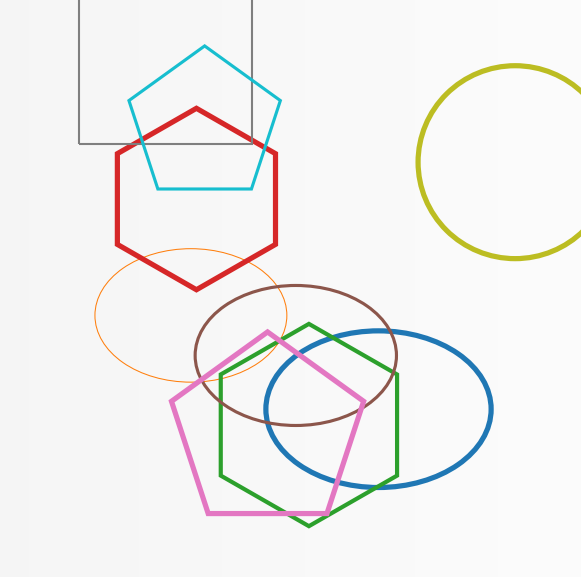[{"shape": "oval", "thickness": 2.5, "radius": 0.97, "center": [0.651, 0.291]}, {"shape": "oval", "thickness": 0.5, "radius": 0.83, "center": [0.328, 0.453]}, {"shape": "hexagon", "thickness": 2, "radius": 0.88, "center": [0.531, 0.263]}, {"shape": "hexagon", "thickness": 2.5, "radius": 0.79, "center": [0.338, 0.655]}, {"shape": "oval", "thickness": 1.5, "radius": 0.87, "center": [0.509, 0.384]}, {"shape": "pentagon", "thickness": 2.5, "radius": 0.87, "center": [0.46, 0.25]}, {"shape": "square", "thickness": 1, "radius": 0.75, "center": [0.284, 0.898]}, {"shape": "circle", "thickness": 2.5, "radius": 0.84, "center": [0.886, 0.718]}, {"shape": "pentagon", "thickness": 1.5, "radius": 0.68, "center": [0.352, 0.783]}]